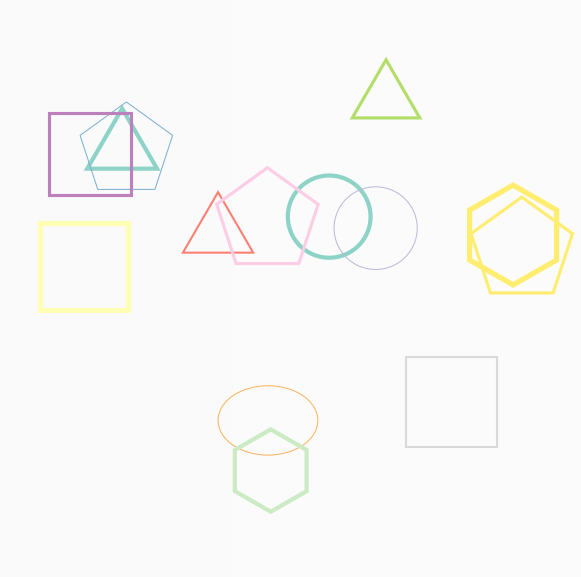[{"shape": "circle", "thickness": 2, "radius": 0.36, "center": [0.566, 0.624]}, {"shape": "triangle", "thickness": 2, "radius": 0.35, "center": [0.21, 0.742]}, {"shape": "square", "thickness": 2.5, "radius": 0.38, "center": [0.145, 0.537]}, {"shape": "circle", "thickness": 0.5, "radius": 0.36, "center": [0.646, 0.604]}, {"shape": "triangle", "thickness": 1, "radius": 0.35, "center": [0.375, 0.597]}, {"shape": "pentagon", "thickness": 0.5, "radius": 0.42, "center": [0.217, 0.739]}, {"shape": "oval", "thickness": 0.5, "radius": 0.43, "center": [0.461, 0.271]}, {"shape": "triangle", "thickness": 1.5, "radius": 0.34, "center": [0.664, 0.828]}, {"shape": "pentagon", "thickness": 1.5, "radius": 0.46, "center": [0.46, 0.617]}, {"shape": "square", "thickness": 1, "radius": 0.39, "center": [0.777, 0.302]}, {"shape": "square", "thickness": 1.5, "radius": 0.36, "center": [0.155, 0.732]}, {"shape": "hexagon", "thickness": 2, "radius": 0.36, "center": [0.466, 0.184]}, {"shape": "hexagon", "thickness": 2.5, "radius": 0.43, "center": [0.883, 0.592]}, {"shape": "pentagon", "thickness": 1.5, "radius": 0.46, "center": [0.898, 0.566]}]